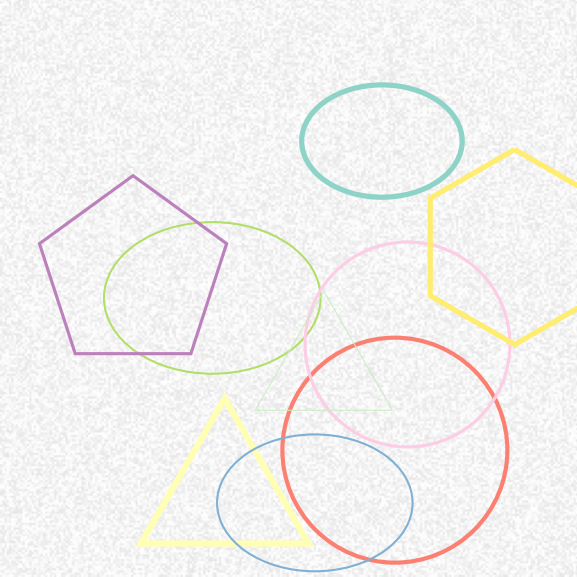[{"shape": "oval", "thickness": 2.5, "radius": 0.69, "center": [0.661, 0.755]}, {"shape": "triangle", "thickness": 3, "radius": 0.84, "center": [0.389, 0.142]}, {"shape": "circle", "thickness": 2, "radius": 0.97, "center": [0.684, 0.22]}, {"shape": "oval", "thickness": 1, "radius": 0.85, "center": [0.545, 0.128]}, {"shape": "oval", "thickness": 1, "radius": 0.94, "center": [0.368, 0.483]}, {"shape": "circle", "thickness": 1.5, "radius": 0.89, "center": [0.706, 0.403]}, {"shape": "pentagon", "thickness": 1.5, "radius": 0.85, "center": [0.23, 0.525]}, {"shape": "triangle", "thickness": 0.5, "radius": 0.69, "center": [0.561, 0.357]}, {"shape": "hexagon", "thickness": 2.5, "radius": 0.84, "center": [0.891, 0.571]}]